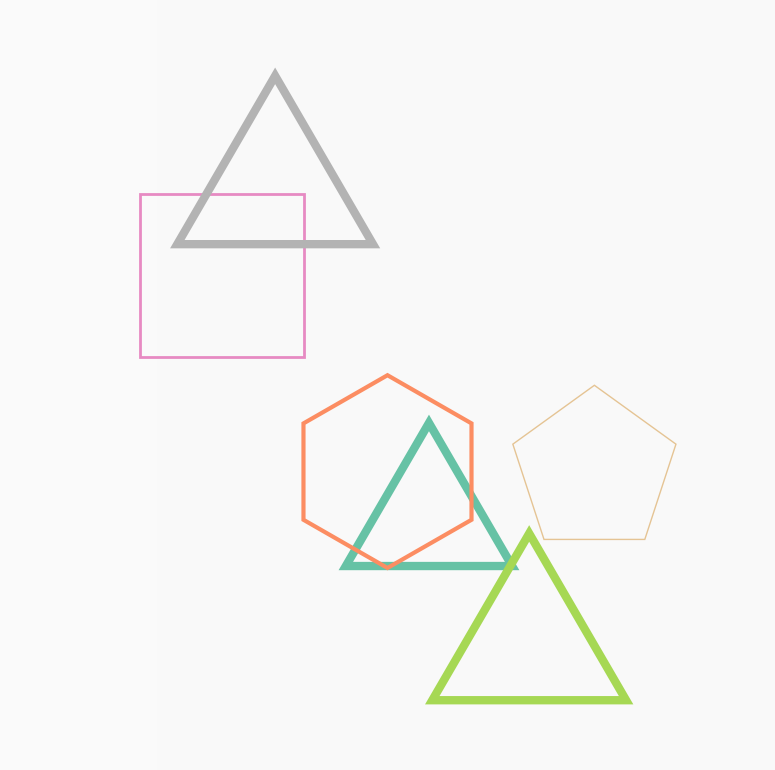[{"shape": "triangle", "thickness": 3, "radius": 0.62, "center": [0.554, 0.327]}, {"shape": "hexagon", "thickness": 1.5, "radius": 0.63, "center": [0.5, 0.388]}, {"shape": "square", "thickness": 1, "radius": 0.53, "center": [0.287, 0.642]}, {"shape": "triangle", "thickness": 3, "radius": 0.72, "center": [0.683, 0.163]}, {"shape": "pentagon", "thickness": 0.5, "radius": 0.55, "center": [0.767, 0.389]}, {"shape": "triangle", "thickness": 3, "radius": 0.73, "center": [0.355, 0.756]}]